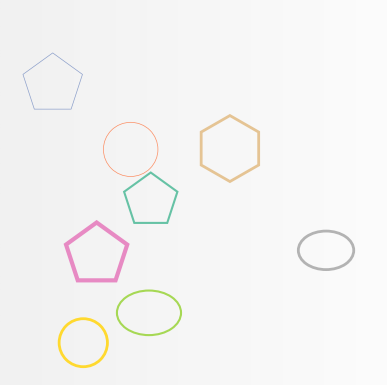[{"shape": "pentagon", "thickness": 1.5, "radius": 0.36, "center": [0.389, 0.48]}, {"shape": "circle", "thickness": 0.5, "radius": 0.35, "center": [0.337, 0.612]}, {"shape": "pentagon", "thickness": 0.5, "radius": 0.4, "center": [0.136, 0.782]}, {"shape": "pentagon", "thickness": 3, "radius": 0.42, "center": [0.249, 0.339]}, {"shape": "oval", "thickness": 1.5, "radius": 0.41, "center": [0.384, 0.187]}, {"shape": "circle", "thickness": 2, "radius": 0.31, "center": [0.215, 0.11]}, {"shape": "hexagon", "thickness": 2, "radius": 0.43, "center": [0.593, 0.614]}, {"shape": "oval", "thickness": 2, "radius": 0.36, "center": [0.841, 0.35]}]